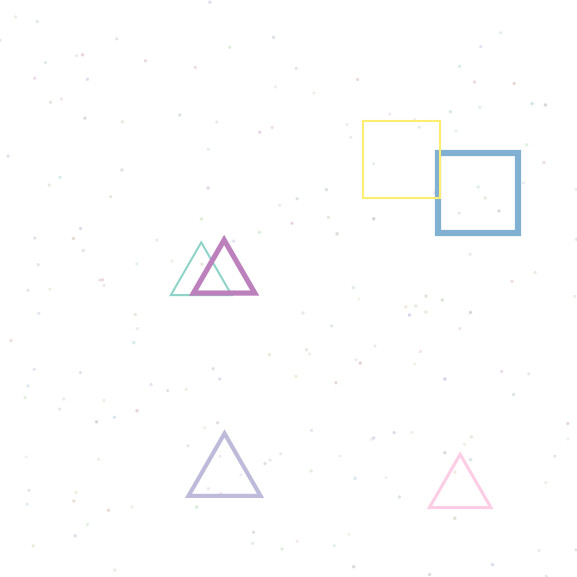[{"shape": "triangle", "thickness": 1, "radius": 0.3, "center": [0.348, 0.519]}, {"shape": "triangle", "thickness": 2, "radius": 0.36, "center": [0.389, 0.176]}, {"shape": "square", "thickness": 3, "radius": 0.34, "center": [0.828, 0.665]}, {"shape": "triangle", "thickness": 1.5, "radius": 0.31, "center": [0.797, 0.151]}, {"shape": "triangle", "thickness": 2.5, "radius": 0.31, "center": [0.388, 0.522]}, {"shape": "square", "thickness": 1, "radius": 0.34, "center": [0.695, 0.723]}]